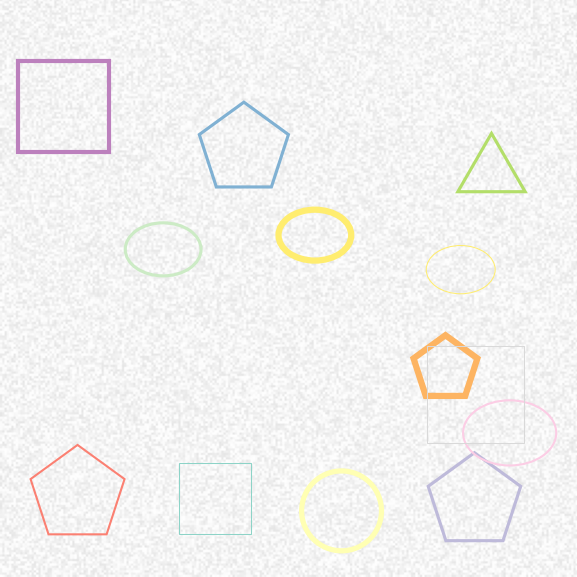[{"shape": "square", "thickness": 0.5, "radius": 0.31, "center": [0.373, 0.136]}, {"shape": "circle", "thickness": 2.5, "radius": 0.35, "center": [0.591, 0.115]}, {"shape": "pentagon", "thickness": 1.5, "radius": 0.42, "center": [0.822, 0.131]}, {"shape": "pentagon", "thickness": 1, "radius": 0.43, "center": [0.134, 0.143]}, {"shape": "pentagon", "thickness": 1.5, "radius": 0.41, "center": [0.422, 0.741]}, {"shape": "pentagon", "thickness": 3, "radius": 0.29, "center": [0.771, 0.361]}, {"shape": "triangle", "thickness": 1.5, "radius": 0.34, "center": [0.851, 0.701]}, {"shape": "oval", "thickness": 1, "radius": 0.4, "center": [0.883, 0.25]}, {"shape": "square", "thickness": 0.5, "radius": 0.42, "center": [0.824, 0.316]}, {"shape": "square", "thickness": 2, "radius": 0.39, "center": [0.109, 0.814]}, {"shape": "oval", "thickness": 1.5, "radius": 0.33, "center": [0.283, 0.567]}, {"shape": "oval", "thickness": 0.5, "radius": 0.3, "center": [0.798, 0.532]}, {"shape": "oval", "thickness": 3, "radius": 0.31, "center": [0.545, 0.592]}]